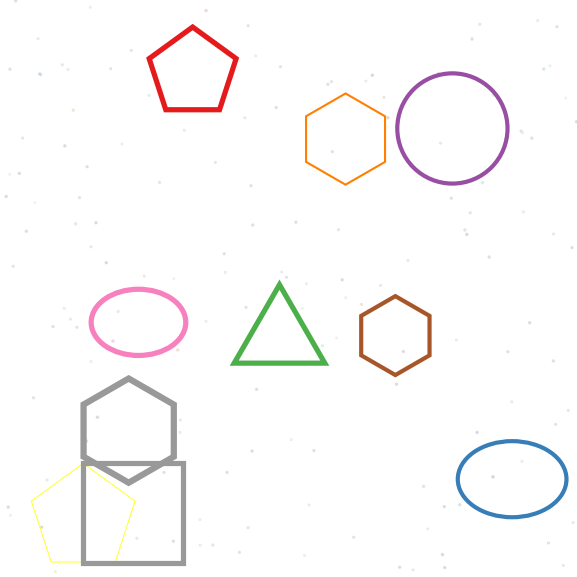[{"shape": "pentagon", "thickness": 2.5, "radius": 0.4, "center": [0.334, 0.873]}, {"shape": "oval", "thickness": 2, "radius": 0.47, "center": [0.887, 0.169]}, {"shape": "triangle", "thickness": 2.5, "radius": 0.45, "center": [0.484, 0.416]}, {"shape": "circle", "thickness": 2, "radius": 0.48, "center": [0.783, 0.777]}, {"shape": "hexagon", "thickness": 1, "radius": 0.39, "center": [0.598, 0.758]}, {"shape": "pentagon", "thickness": 0.5, "radius": 0.47, "center": [0.144, 0.102]}, {"shape": "hexagon", "thickness": 2, "radius": 0.34, "center": [0.685, 0.418]}, {"shape": "oval", "thickness": 2.5, "radius": 0.41, "center": [0.24, 0.441]}, {"shape": "square", "thickness": 2.5, "radius": 0.43, "center": [0.231, 0.11]}, {"shape": "hexagon", "thickness": 3, "radius": 0.45, "center": [0.223, 0.253]}]